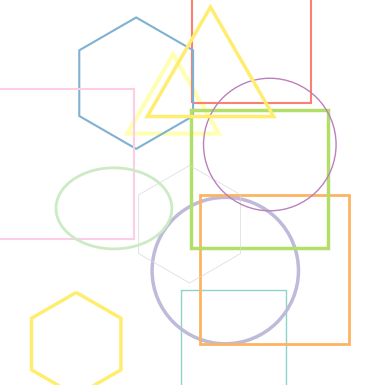[{"shape": "square", "thickness": 1, "radius": 0.68, "center": [0.607, 0.11]}, {"shape": "triangle", "thickness": 3, "radius": 0.69, "center": [0.449, 0.722]}, {"shape": "circle", "thickness": 2.5, "radius": 0.95, "center": [0.585, 0.297]}, {"shape": "square", "thickness": 1.5, "radius": 0.77, "center": [0.653, 0.886]}, {"shape": "hexagon", "thickness": 1.5, "radius": 0.85, "center": [0.354, 0.784]}, {"shape": "square", "thickness": 2, "radius": 0.97, "center": [0.712, 0.3]}, {"shape": "square", "thickness": 2.5, "radius": 0.89, "center": [0.674, 0.535]}, {"shape": "square", "thickness": 1.5, "radius": 0.98, "center": [0.153, 0.574]}, {"shape": "hexagon", "thickness": 0.5, "radius": 0.76, "center": [0.493, 0.418]}, {"shape": "circle", "thickness": 1, "radius": 0.86, "center": [0.701, 0.625]}, {"shape": "oval", "thickness": 2, "radius": 0.75, "center": [0.296, 0.459]}, {"shape": "triangle", "thickness": 2.5, "radius": 0.95, "center": [0.547, 0.792]}, {"shape": "hexagon", "thickness": 2.5, "radius": 0.67, "center": [0.198, 0.106]}]